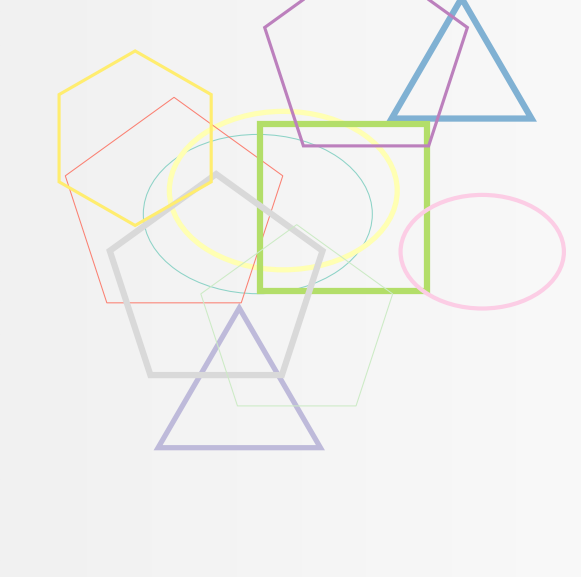[{"shape": "oval", "thickness": 0.5, "radius": 0.98, "center": [0.444, 0.628]}, {"shape": "oval", "thickness": 2.5, "radius": 0.98, "center": [0.487, 0.669]}, {"shape": "triangle", "thickness": 2.5, "radius": 0.81, "center": [0.412, 0.305]}, {"shape": "pentagon", "thickness": 0.5, "radius": 0.98, "center": [0.299, 0.634]}, {"shape": "triangle", "thickness": 3, "radius": 0.69, "center": [0.794, 0.863]}, {"shape": "square", "thickness": 3, "radius": 0.72, "center": [0.591, 0.64]}, {"shape": "oval", "thickness": 2, "radius": 0.7, "center": [0.83, 0.563]}, {"shape": "pentagon", "thickness": 3, "radius": 0.96, "center": [0.372, 0.505]}, {"shape": "pentagon", "thickness": 1.5, "radius": 0.92, "center": [0.63, 0.895]}, {"shape": "pentagon", "thickness": 0.5, "radius": 0.87, "center": [0.511, 0.437]}, {"shape": "hexagon", "thickness": 1.5, "radius": 0.76, "center": [0.232, 0.76]}]